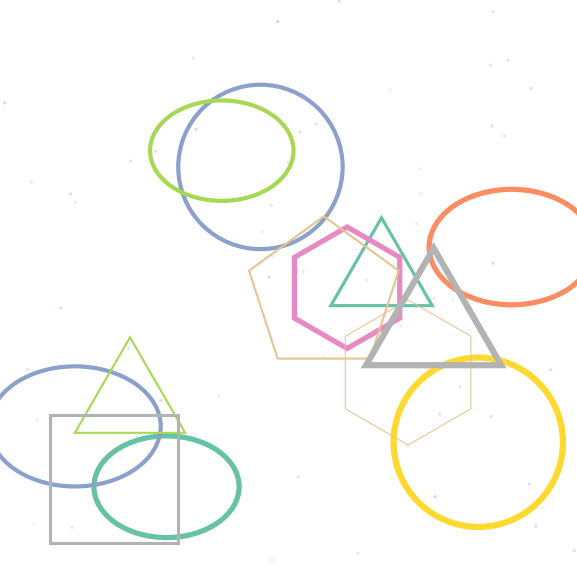[{"shape": "triangle", "thickness": 1.5, "radius": 0.51, "center": [0.661, 0.521]}, {"shape": "oval", "thickness": 2.5, "radius": 0.63, "center": [0.288, 0.156]}, {"shape": "oval", "thickness": 2.5, "radius": 0.71, "center": [0.886, 0.571]}, {"shape": "oval", "thickness": 2, "radius": 0.74, "center": [0.13, 0.261]}, {"shape": "circle", "thickness": 2, "radius": 0.71, "center": [0.451, 0.71]}, {"shape": "hexagon", "thickness": 2.5, "radius": 0.53, "center": [0.601, 0.501]}, {"shape": "oval", "thickness": 2, "radius": 0.62, "center": [0.384, 0.738]}, {"shape": "triangle", "thickness": 1, "radius": 0.55, "center": [0.225, 0.305]}, {"shape": "circle", "thickness": 3, "radius": 0.73, "center": [0.828, 0.233]}, {"shape": "hexagon", "thickness": 0.5, "radius": 0.63, "center": [0.707, 0.354]}, {"shape": "pentagon", "thickness": 1, "radius": 0.68, "center": [0.561, 0.488]}, {"shape": "square", "thickness": 1.5, "radius": 0.56, "center": [0.198, 0.17]}, {"shape": "triangle", "thickness": 3, "radius": 0.68, "center": [0.751, 0.434]}]